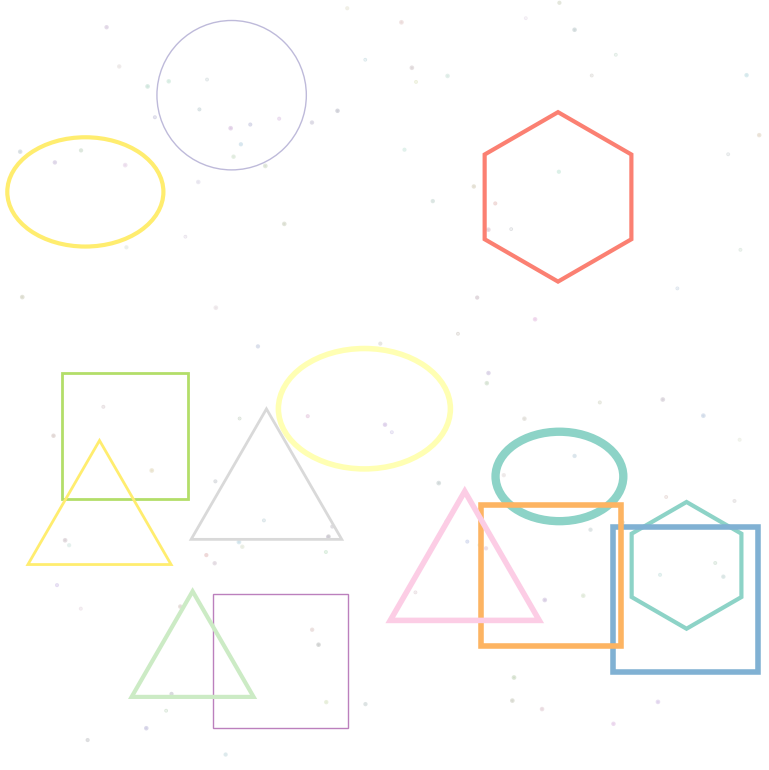[{"shape": "hexagon", "thickness": 1.5, "radius": 0.41, "center": [0.892, 0.266]}, {"shape": "oval", "thickness": 3, "radius": 0.41, "center": [0.727, 0.381]}, {"shape": "oval", "thickness": 2, "radius": 0.56, "center": [0.473, 0.469]}, {"shape": "circle", "thickness": 0.5, "radius": 0.49, "center": [0.301, 0.876]}, {"shape": "hexagon", "thickness": 1.5, "radius": 0.55, "center": [0.725, 0.744]}, {"shape": "square", "thickness": 2, "radius": 0.47, "center": [0.89, 0.221]}, {"shape": "square", "thickness": 2, "radius": 0.46, "center": [0.715, 0.253]}, {"shape": "square", "thickness": 1, "radius": 0.41, "center": [0.162, 0.434]}, {"shape": "triangle", "thickness": 2, "radius": 0.56, "center": [0.604, 0.25]}, {"shape": "triangle", "thickness": 1, "radius": 0.56, "center": [0.346, 0.356]}, {"shape": "square", "thickness": 0.5, "radius": 0.44, "center": [0.364, 0.141]}, {"shape": "triangle", "thickness": 1.5, "radius": 0.46, "center": [0.25, 0.141]}, {"shape": "triangle", "thickness": 1, "radius": 0.54, "center": [0.129, 0.321]}, {"shape": "oval", "thickness": 1.5, "radius": 0.51, "center": [0.111, 0.751]}]